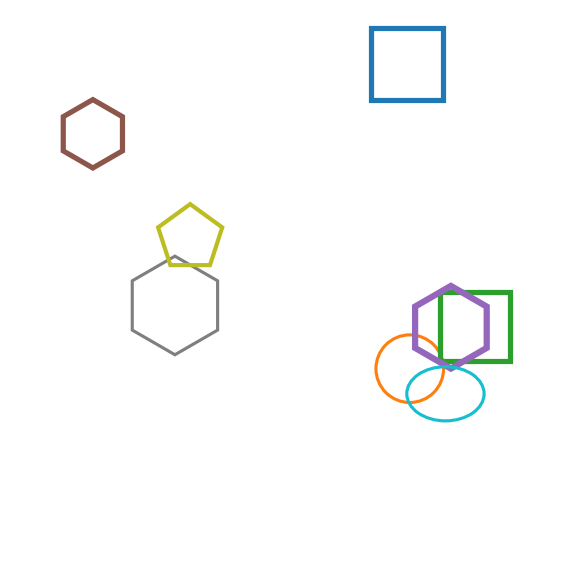[{"shape": "square", "thickness": 2.5, "radius": 0.31, "center": [0.706, 0.888]}, {"shape": "circle", "thickness": 1.5, "radius": 0.29, "center": [0.71, 0.361]}, {"shape": "square", "thickness": 2.5, "radius": 0.3, "center": [0.822, 0.434]}, {"shape": "hexagon", "thickness": 3, "radius": 0.36, "center": [0.781, 0.432]}, {"shape": "hexagon", "thickness": 2.5, "radius": 0.3, "center": [0.161, 0.767]}, {"shape": "hexagon", "thickness": 1.5, "radius": 0.43, "center": [0.303, 0.47]}, {"shape": "pentagon", "thickness": 2, "radius": 0.29, "center": [0.329, 0.587]}, {"shape": "oval", "thickness": 1.5, "radius": 0.33, "center": [0.771, 0.317]}]